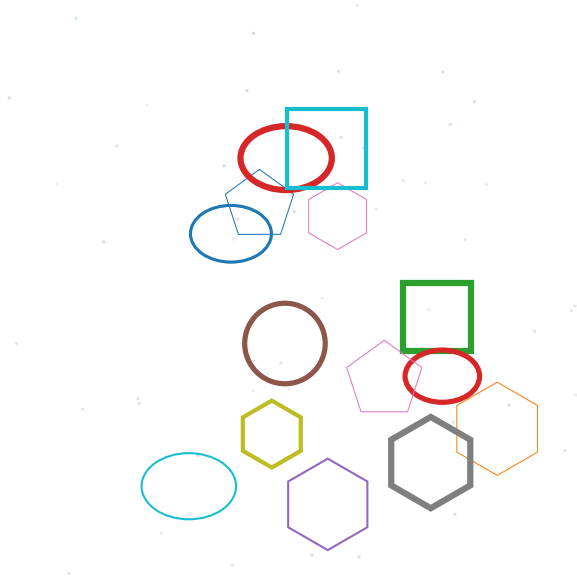[{"shape": "oval", "thickness": 1.5, "radius": 0.35, "center": [0.4, 0.594]}, {"shape": "pentagon", "thickness": 0.5, "radius": 0.31, "center": [0.449, 0.644]}, {"shape": "hexagon", "thickness": 0.5, "radius": 0.4, "center": [0.861, 0.257]}, {"shape": "square", "thickness": 3, "radius": 0.29, "center": [0.758, 0.451]}, {"shape": "oval", "thickness": 3, "radius": 0.4, "center": [0.495, 0.725]}, {"shape": "oval", "thickness": 2.5, "radius": 0.32, "center": [0.766, 0.348]}, {"shape": "hexagon", "thickness": 1, "radius": 0.4, "center": [0.568, 0.126]}, {"shape": "circle", "thickness": 2.5, "radius": 0.35, "center": [0.493, 0.404]}, {"shape": "hexagon", "thickness": 0.5, "radius": 0.29, "center": [0.585, 0.625]}, {"shape": "pentagon", "thickness": 0.5, "radius": 0.34, "center": [0.665, 0.341]}, {"shape": "hexagon", "thickness": 3, "radius": 0.4, "center": [0.746, 0.198]}, {"shape": "hexagon", "thickness": 2, "radius": 0.29, "center": [0.471, 0.247]}, {"shape": "square", "thickness": 2, "radius": 0.34, "center": [0.565, 0.743]}, {"shape": "oval", "thickness": 1, "radius": 0.41, "center": [0.327, 0.157]}]